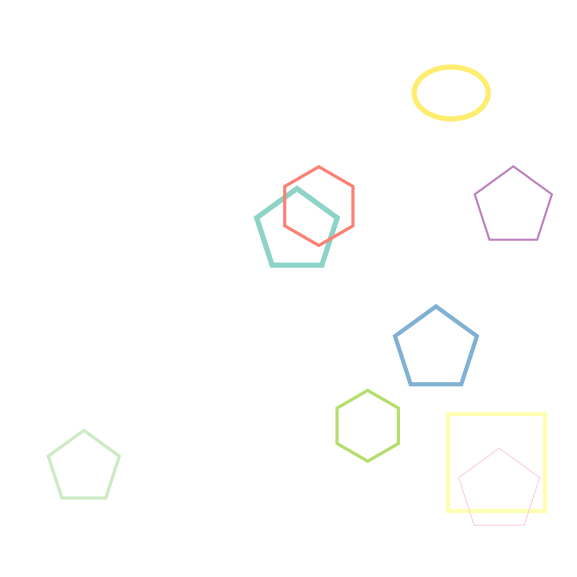[{"shape": "pentagon", "thickness": 2.5, "radius": 0.37, "center": [0.514, 0.599]}, {"shape": "square", "thickness": 2, "radius": 0.42, "center": [0.859, 0.199]}, {"shape": "hexagon", "thickness": 1.5, "radius": 0.34, "center": [0.552, 0.642]}, {"shape": "pentagon", "thickness": 2, "radius": 0.37, "center": [0.755, 0.394]}, {"shape": "hexagon", "thickness": 1.5, "radius": 0.31, "center": [0.637, 0.262]}, {"shape": "pentagon", "thickness": 0.5, "radius": 0.37, "center": [0.864, 0.149]}, {"shape": "pentagon", "thickness": 1, "radius": 0.35, "center": [0.889, 0.641]}, {"shape": "pentagon", "thickness": 1.5, "radius": 0.32, "center": [0.145, 0.189]}, {"shape": "oval", "thickness": 2.5, "radius": 0.32, "center": [0.781, 0.838]}]